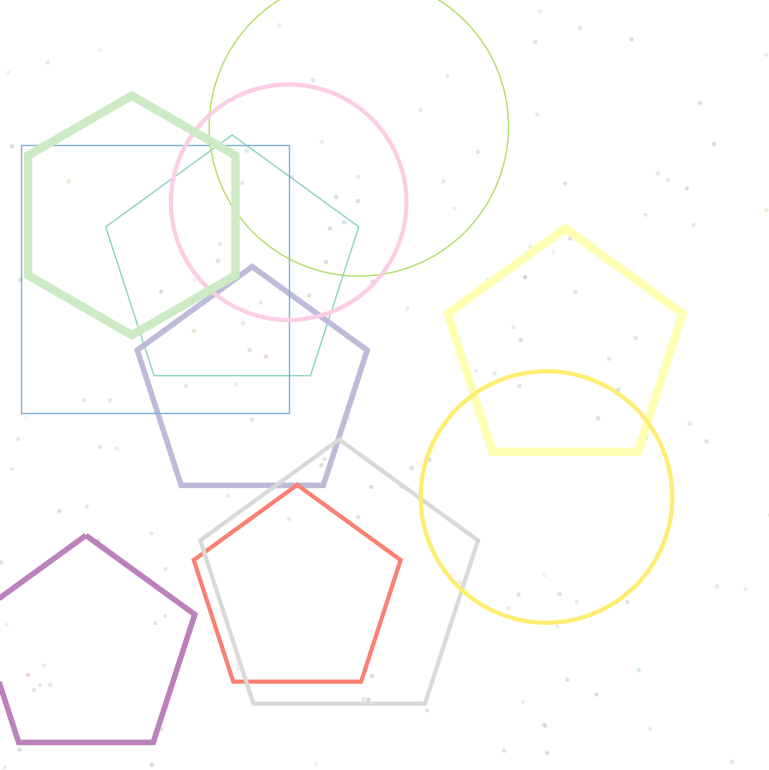[{"shape": "pentagon", "thickness": 0.5, "radius": 0.86, "center": [0.302, 0.652]}, {"shape": "pentagon", "thickness": 3, "radius": 0.8, "center": [0.734, 0.543]}, {"shape": "pentagon", "thickness": 2, "radius": 0.79, "center": [0.328, 0.497]}, {"shape": "pentagon", "thickness": 1.5, "radius": 0.71, "center": [0.386, 0.229]}, {"shape": "square", "thickness": 0.5, "radius": 0.87, "center": [0.201, 0.638]}, {"shape": "circle", "thickness": 0.5, "radius": 0.97, "center": [0.466, 0.836]}, {"shape": "circle", "thickness": 1.5, "radius": 0.76, "center": [0.375, 0.737]}, {"shape": "pentagon", "thickness": 1.5, "radius": 0.95, "center": [0.44, 0.24]}, {"shape": "pentagon", "thickness": 2, "radius": 0.74, "center": [0.112, 0.156]}, {"shape": "hexagon", "thickness": 3, "radius": 0.78, "center": [0.171, 0.72]}, {"shape": "circle", "thickness": 1.5, "radius": 0.82, "center": [0.71, 0.355]}]